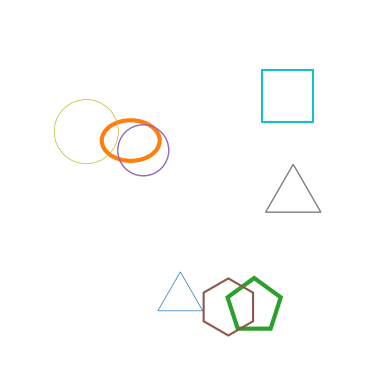[{"shape": "triangle", "thickness": 0.5, "radius": 0.34, "center": [0.468, 0.226]}, {"shape": "oval", "thickness": 3, "radius": 0.38, "center": [0.34, 0.635]}, {"shape": "pentagon", "thickness": 3, "radius": 0.36, "center": [0.66, 0.205]}, {"shape": "circle", "thickness": 1, "radius": 0.33, "center": [0.372, 0.61]}, {"shape": "hexagon", "thickness": 1.5, "radius": 0.37, "center": [0.593, 0.203]}, {"shape": "triangle", "thickness": 1, "radius": 0.41, "center": [0.762, 0.49]}, {"shape": "circle", "thickness": 0.5, "radius": 0.42, "center": [0.224, 0.658]}, {"shape": "square", "thickness": 1.5, "radius": 0.34, "center": [0.746, 0.751]}]